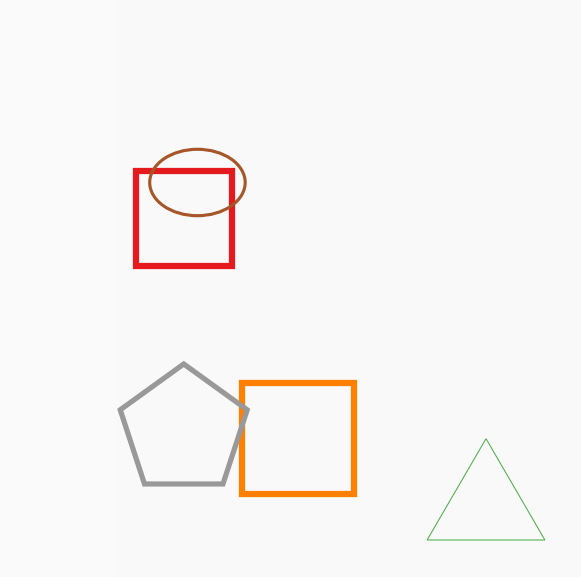[{"shape": "square", "thickness": 3, "radius": 0.41, "center": [0.317, 0.621]}, {"shape": "triangle", "thickness": 0.5, "radius": 0.59, "center": [0.836, 0.123]}, {"shape": "square", "thickness": 3, "radius": 0.48, "center": [0.512, 0.24]}, {"shape": "oval", "thickness": 1.5, "radius": 0.41, "center": [0.34, 0.683]}, {"shape": "pentagon", "thickness": 2.5, "radius": 0.57, "center": [0.316, 0.254]}]